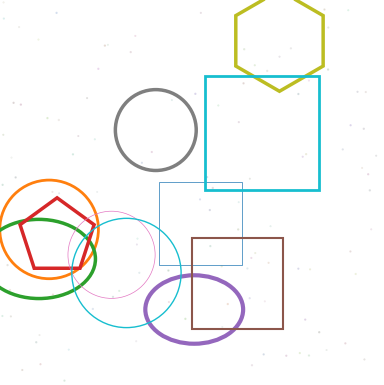[{"shape": "square", "thickness": 0.5, "radius": 0.54, "center": [0.521, 0.42]}, {"shape": "circle", "thickness": 2, "radius": 0.64, "center": [0.128, 0.404]}, {"shape": "oval", "thickness": 2.5, "radius": 0.73, "center": [0.101, 0.327]}, {"shape": "pentagon", "thickness": 2.5, "radius": 0.51, "center": [0.148, 0.385]}, {"shape": "oval", "thickness": 3, "radius": 0.64, "center": [0.504, 0.196]}, {"shape": "square", "thickness": 1.5, "radius": 0.59, "center": [0.616, 0.264]}, {"shape": "circle", "thickness": 0.5, "radius": 0.57, "center": [0.29, 0.338]}, {"shape": "circle", "thickness": 2.5, "radius": 0.53, "center": [0.405, 0.662]}, {"shape": "hexagon", "thickness": 2.5, "radius": 0.65, "center": [0.726, 0.894]}, {"shape": "circle", "thickness": 1, "radius": 0.71, "center": [0.328, 0.291]}, {"shape": "square", "thickness": 2, "radius": 0.74, "center": [0.68, 0.655]}]